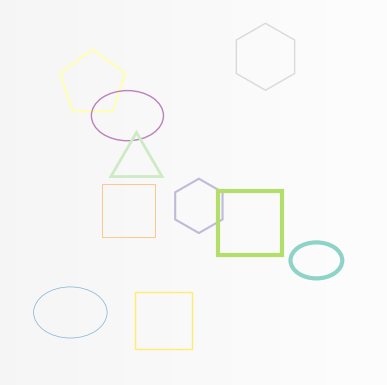[{"shape": "oval", "thickness": 3, "radius": 0.33, "center": [0.816, 0.324]}, {"shape": "pentagon", "thickness": 1.5, "radius": 0.44, "center": [0.239, 0.783]}, {"shape": "hexagon", "thickness": 1.5, "radius": 0.35, "center": [0.513, 0.465]}, {"shape": "oval", "thickness": 0.5, "radius": 0.47, "center": [0.182, 0.188]}, {"shape": "square", "thickness": 0.5, "radius": 0.34, "center": [0.332, 0.453]}, {"shape": "square", "thickness": 3, "radius": 0.42, "center": [0.646, 0.42]}, {"shape": "hexagon", "thickness": 1, "radius": 0.43, "center": [0.685, 0.853]}, {"shape": "oval", "thickness": 1, "radius": 0.47, "center": [0.329, 0.7]}, {"shape": "triangle", "thickness": 2, "radius": 0.38, "center": [0.352, 0.58]}, {"shape": "square", "thickness": 1, "radius": 0.37, "center": [0.422, 0.168]}]